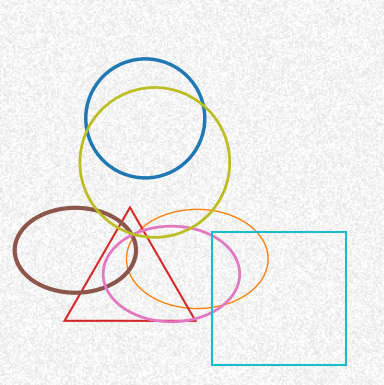[{"shape": "circle", "thickness": 2.5, "radius": 0.77, "center": [0.377, 0.692]}, {"shape": "oval", "thickness": 1, "radius": 0.92, "center": [0.512, 0.327]}, {"shape": "triangle", "thickness": 1.5, "radius": 0.98, "center": [0.338, 0.265]}, {"shape": "oval", "thickness": 3, "radius": 0.79, "center": [0.196, 0.35]}, {"shape": "oval", "thickness": 2, "radius": 0.89, "center": [0.445, 0.288]}, {"shape": "circle", "thickness": 2, "radius": 0.97, "center": [0.402, 0.578]}, {"shape": "square", "thickness": 1.5, "radius": 0.87, "center": [0.725, 0.225]}]